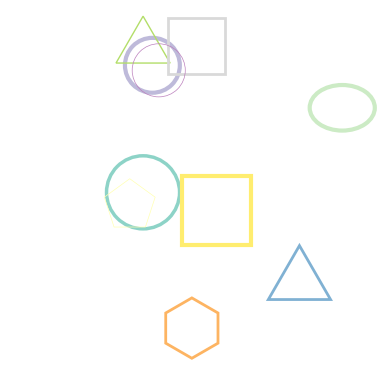[{"shape": "circle", "thickness": 2.5, "radius": 0.47, "center": [0.372, 0.5]}, {"shape": "pentagon", "thickness": 0.5, "radius": 0.35, "center": [0.337, 0.466]}, {"shape": "circle", "thickness": 3, "radius": 0.36, "center": [0.396, 0.83]}, {"shape": "triangle", "thickness": 2, "radius": 0.47, "center": [0.778, 0.269]}, {"shape": "hexagon", "thickness": 2, "radius": 0.39, "center": [0.498, 0.148]}, {"shape": "triangle", "thickness": 1, "radius": 0.41, "center": [0.372, 0.877]}, {"shape": "square", "thickness": 2, "radius": 0.37, "center": [0.51, 0.881]}, {"shape": "circle", "thickness": 0.5, "radius": 0.34, "center": [0.412, 0.817]}, {"shape": "oval", "thickness": 3, "radius": 0.42, "center": [0.889, 0.72]}, {"shape": "square", "thickness": 3, "radius": 0.45, "center": [0.562, 0.452]}]